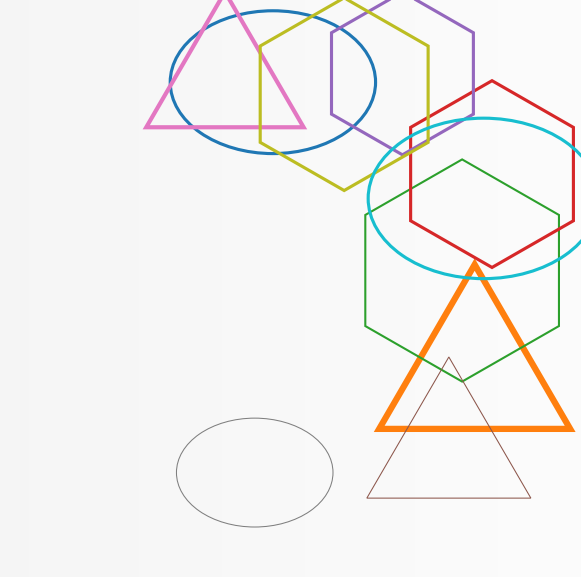[{"shape": "oval", "thickness": 1.5, "radius": 0.88, "center": [0.469, 0.857]}, {"shape": "triangle", "thickness": 3, "radius": 0.95, "center": [0.817, 0.351]}, {"shape": "hexagon", "thickness": 1, "radius": 0.96, "center": [0.795, 0.531]}, {"shape": "hexagon", "thickness": 1.5, "radius": 0.81, "center": [0.846, 0.698]}, {"shape": "hexagon", "thickness": 1.5, "radius": 0.7, "center": [0.692, 0.872]}, {"shape": "triangle", "thickness": 0.5, "radius": 0.81, "center": [0.772, 0.218]}, {"shape": "triangle", "thickness": 2, "radius": 0.78, "center": [0.387, 0.857]}, {"shape": "oval", "thickness": 0.5, "radius": 0.67, "center": [0.438, 0.181]}, {"shape": "hexagon", "thickness": 1.5, "radius": 0.83, "center": [0.592, 0.836]}, {"shape": "oval", "thickness": 1.5, "radius": 0.99, "center": [0.832, 0.656]}]